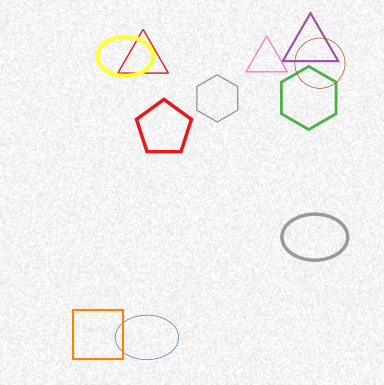[{"shape": "triangle", "thickness": 1, "radius": 0.38, "center": [0.372, 0.848]}, {"shape": "pentagon", "thickness": 2.5, "radius": 0.38, "center": [0.426, 0.667]}, {"shape": "oval", "thickness": 0.5, "radius": 0.41, "center": [0.382, 0.124]}, {"shape": "hexagon", "thickness": 2, "radius": 0.41, "center": [0.802, 0.746]}, {"shape": "triangle", "thickness": 1.5, "radius": 0.42, "center": [0.806, 0.883]}, {"shape": "square", "thickness": 1.5, "radius": 0.32, "center": [0.255, 0.131]}, {"shape": "oval", "thickness": 3, "radius": 0.36, "center": [0.325, 0.853]}, {"shape": "circle", "thickness": 0.5, "radius": 0.33, "center": [0.831, 0.836]}, {"shape": "triangle", "thickness": 1, "radius": 0.31, "center": [0.693, 0.845]}, {"shape": "hexagon", "thickness": 1, "radius": 0.31, "center": [0.564, 0.744]}, {"shape": "oval", "thickness": 2.5, "radius": 0.43, "center": [0.818, 0.384]}]